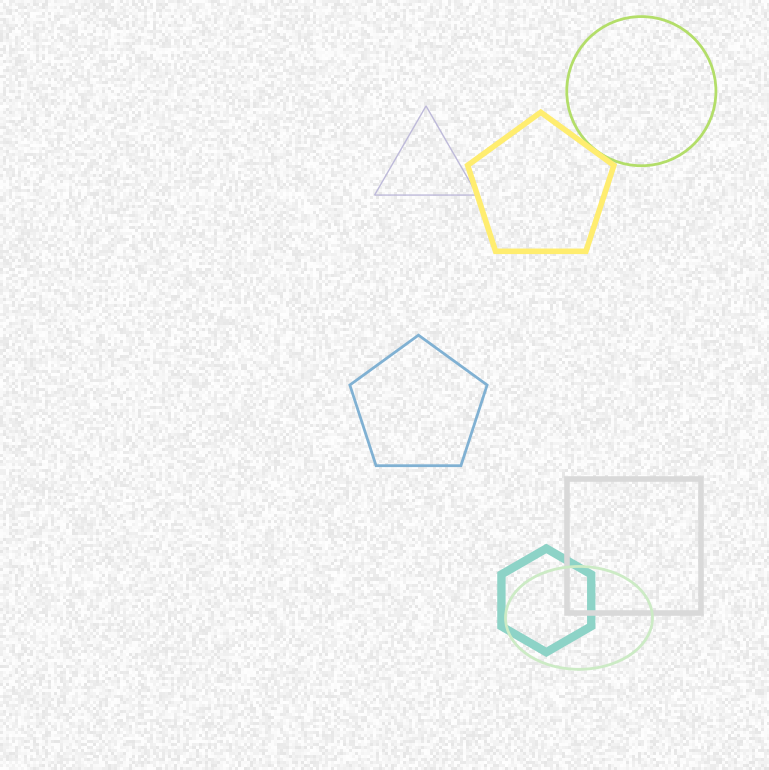[{"shape": "hexagon", "thickness": 3, "radius": 0.34, "center": [0.71, 0.22]}, {"shape": "triangle", "thickness": 0.5, "radius": 0.39, "center": [0.553, 0.785]}, {"shape": "pentagon", "thickness": 1, "radius": 0.47, "center": [0.543, 0.471]}, {"shape": "circle", "thickness": 1, "radius": 0.48, "center": [0.833, 0.882]}, {"shape": "square", "thickness": 2, "radius": 0.43, "center": [0.824, 0.29]}, {"shape": "oval", "thickness": 1, "radius": 0.48, "center": [0.752, 0.198]}, {"shape": "pentagon", "thickness": 2, "radius": 0.5, "center": [0.702, 0.754]}]